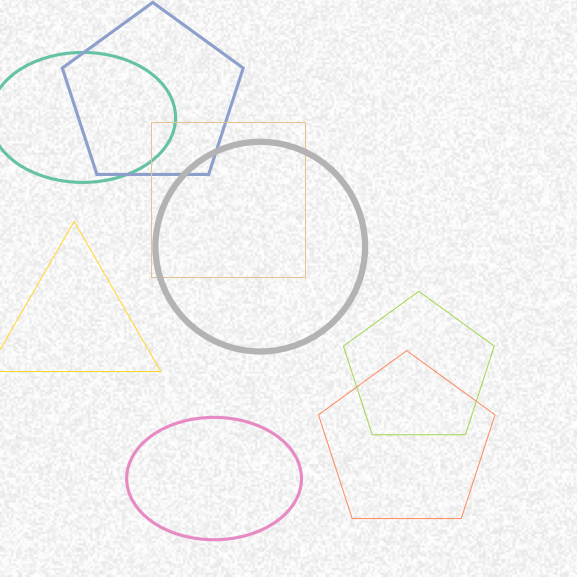[{"shape": "oval", "thickness": 1.5, "radius": 0.8, "center": [0.143, 0.796]}, {"shape": "pentagon", "thickness": 0.5, "radius": 0.8, "center": [0.704, 0.231]}, {"shape": "pentagon", "thickness": 1.5, "radius": 0.82, "center": [0.265, 0.83]}, {"shape": "oval", "thickness": 1.5, "radius": 0.76, "center": [0.371, 0.17]}, {"shape": "pentagon", "thickness": 0.5, "radius": 0.69, "center": [0.725, 0.357]}, {"shape": "triangle", "thickness": 0.5, "radius": 0.87, "center": [0.128, 0.442]}, {"shape": "square", "thickness": 0.5, "radius": 0.67, "center": [0.395, 0.653]}, {"shape": "circle", "thickness": 3, "radius": 0.91, "center": [0.451, 0.572]}]